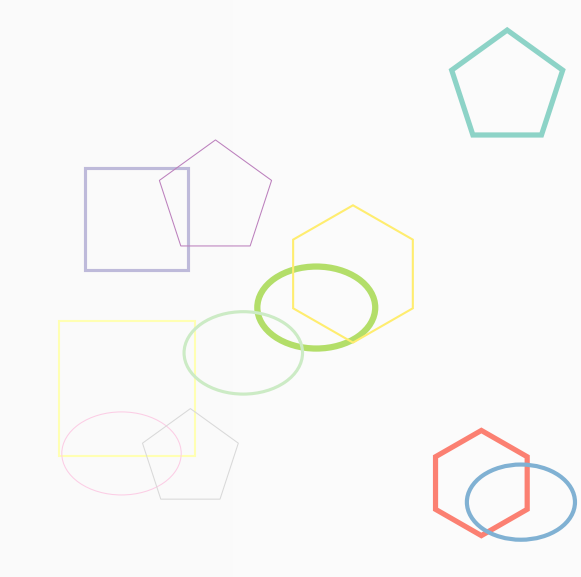[{"shape": "pentagon", "thickness": 2.5, "radius": 0.5, "center": [0.873, 0.847]}, {"shape": "square", "thickness": 1, "radius": 0.59, "center": [0.219, 0.326]}, {"shape": "square", "thickness": 1.5, "radius": 0.44, "center": [0.235, 0.62]}, {"shape": "hexagon", "thickness": 2.5, "radius": 0.46, "center": [0.828, 0.163]}, {"shape": "oval", "thickness": 2, "radius": 0.46, "center": [0.896, 0.13]}, {"shape": "oval", "thickness": 3, "radius": 0.51, "center": [0.544, 0.467]}, {"shape": "oval", "thickness": 0.5, "radius": 0.51, "center": [0.209, 0.214]}, {"shape": "pentagon", "thickness": 0.5, "radius": 0.43, "center": [0.328, 0.205]}, {"shape": "pentagon", "thickness": 0.5, "radius": 0.51, "center": [0.371, 0.655]}, {"shape": "oval", "thickness": 1.5, "radius": 0.51, "center": [0.419, 0.388]}, {"shape": "hexagon", "thickness": 1, "radius": 0.59, "center": [0.607, 0.525]}]